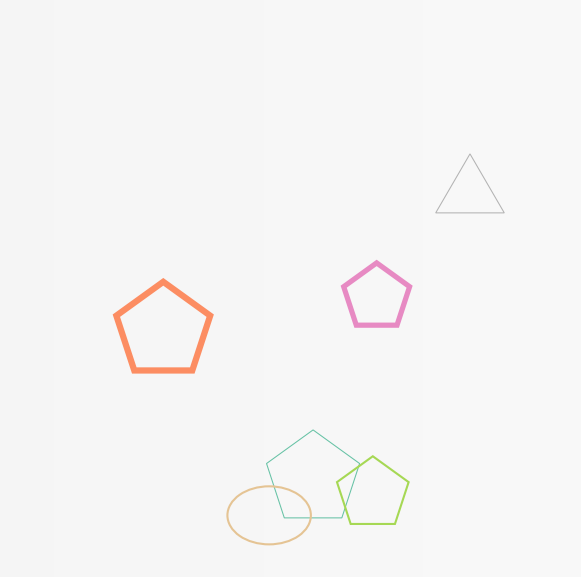[{"shape": "pentagon", "thickness": 0.5, "radius": 0.42, "center": [0.539, 0.17]}, {"shape": "pentagon", "thickness": 3, "radius": 0.42, "center": [0.281, 0.426]}, {"shape": "pentagon", "thickness": 2.5, "radius": 0.3, "center": [0.648, 0.484]}, {"shape": "pentagon", "thickness": 1, "radius": 0.32, "center": [0.641, 0.144]}, {"shape": "oval", "thickness": 1, "radius": 0.36, "center": [0.463, 0.107]}, {"shape": "triangle", "thickness": 0.5, "radius": 0.34, "center": [0.809, 0.665]}]